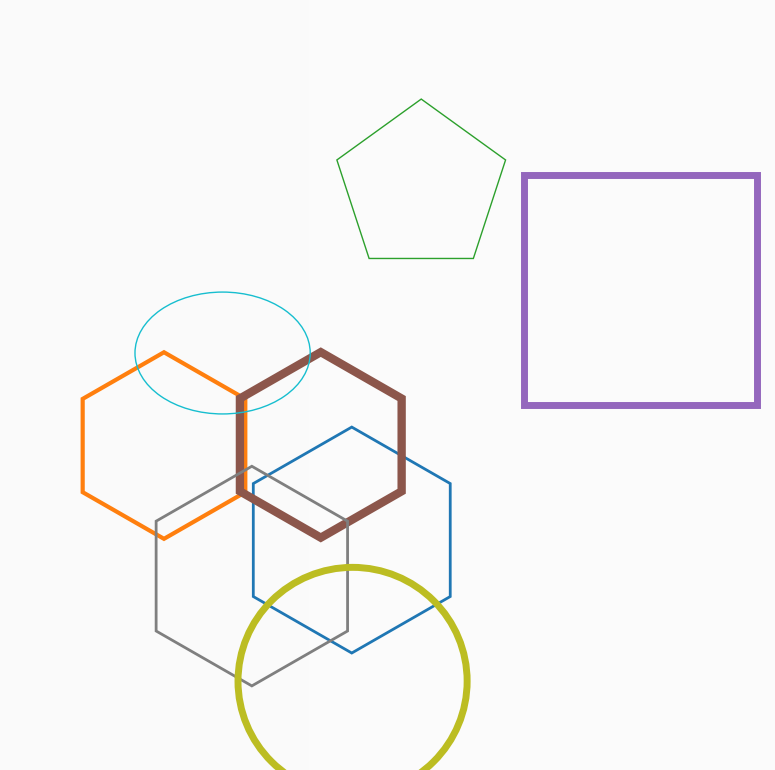[{"shape": "hexagon", "thickness": 1, "radius": 0.73, "center": [0.454, 0.299]}, {"shape": "hexagon", "thickness": 1.5, "radius": 0.61, "center": [0.212, 0.421]}, {"shape": "pentagon", "thickness": 0.5, "radius": 0.57, "center": [0.544, 0.757]}, {"shape": "square", "thickness": 2.5, "radius": 0.75, "center": [0.826, 0.623]}, {"shape": "hexagon", "thickness": 3, "radius": 0.6, "center": [0.414, 0.422]}, {"shape": "hexagon", "thickness": 1, "radius": 0.71, "center": [0.325, 0.252]}, {"shape": "circle", "thickness": 2.5, "radius": 0.74, "center": [0.455, 0.115]}, {"shape": "oval", "thickness": 0.5, "radius": 0.57, "center": [0.287, 0.542]}]